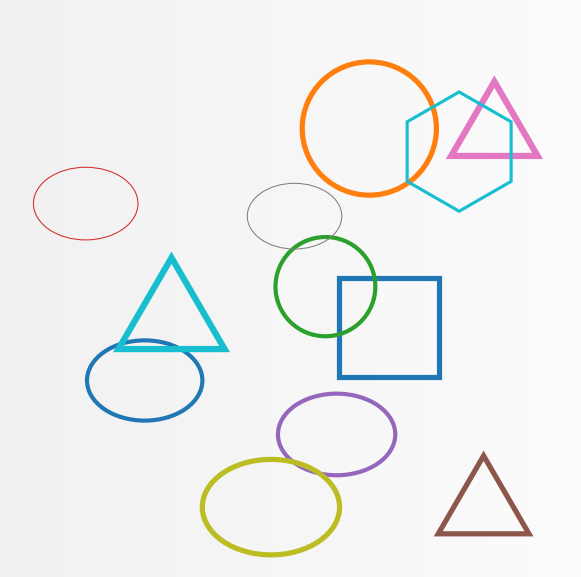[{"shape": "square", "thickness": 2.5, "radius": 0.43, "center": [0.67, 0.432]}, {"shape": "oval", "thickness": 2, "radius": 0.5, "center": [0.249, 0.34]}, {"shape": "circle", "thickness": 2.5, "radius": 0.58, "center": [0.635, 0.777]}, {"shape": "circle", "thickness": 2, "radius": 0.43, "center": [0.56, 0.503]}, {"shape": "oval", "thickness": 0.5, "radius": 0.45, "center": [0.147, 0.647]}, {"shape": "oval", "thickness": 2, "radius": 0.5, "center": [0.579, 0.247]}, {"shape": "triangle", "thickness": 2.5, "radius": 0.45, "center": [0.832, 0.12]}, {"shape": "triangle", "thickness": 3, "radius": 0.43, "center": [0.851, 0.772]}, {"shape": "oval", "thickness": 0.5, "radius": 0.41, "center": [0.507, 0.625]}, {"shape": "oval", "thickness": 2.5, "radius": 0.59, "center": [0.466, 0.121]}, {"shape": "triangle", "thickness": 3, "radius": 0.53, "center": [0.295, 0.447]}, {"shape": "hexagon", "thickness": 1.5, "radius": 0.52, "center": [0.79, 0.737]}]